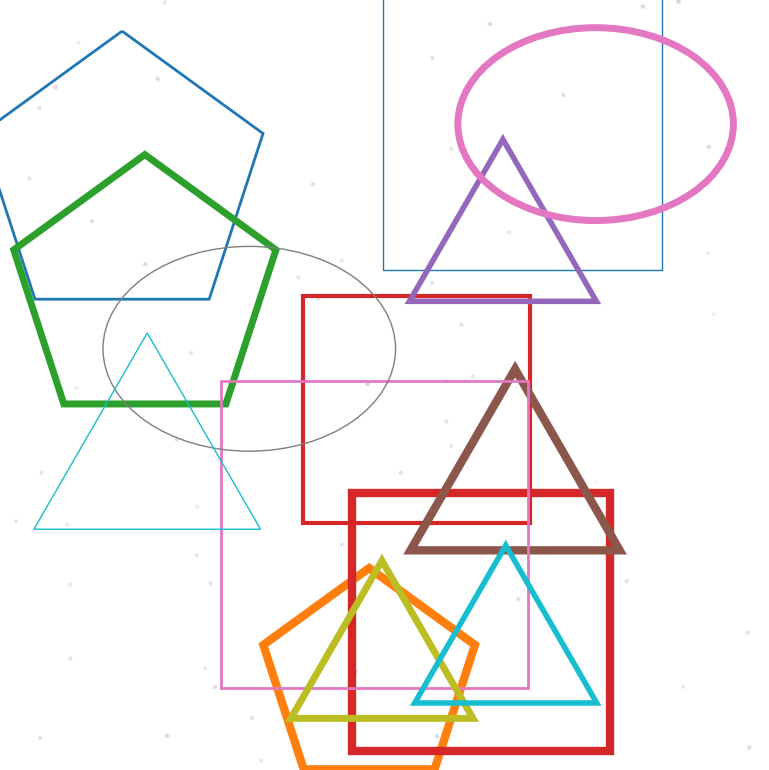[{"shape": "square", "thickness": 0.5, "radius": 0.91, "center": [0.679, 0.83]}, {"shape": "pentagon", "thickness": 1, "radius": 0.96, "center": [0.159, 0.767]}, {"shape": "pentagon", "thickness": 3, "radius": 0.72, "center": [0.479, 0.118]}, {"shape": "pentagon", "thickness": 2.5, "radius": 0.9, "center": [0.188, 0.62]}, {"shape": "square", "thickness": 1.5, "radius": 0.74, "center": [0.541, 0.468]}, {"shape": "square", "thickness": 3, "radius": 0.84, "center": [0.625, 0.192]}, {"shape": "triangle", "thickness": 2, "radius": 0.7, "center": [0.653, 0.679]}, {"shape": "triangle", "thickness": 3, "radius": 0.78, "center": [0.669, 0.364]}, {"shape": "square", "thickness": 1, "radius": 1.0, "center": [0.487, 0.305]}, {"shape": "oval", "thickness": 2.5, "radius": 0.89, "center": [0.774, 0.839]}, {"shape": "oval", "thickness": 0.5, "radius": 0.95, "center": [0.324, 0.547]}, {"shape": "triangle", "thickness": 2.5, "radius": 0.68, "center": [0.496, 0.135]}, {"shape": "triangle", "thickness": 2, "radius": 0.68, "center": [0.657, 0.155]}, {"shape": "triangle", "thickness": 0.5, "radius": 0.85, "center": [0.191, 0.398]}]